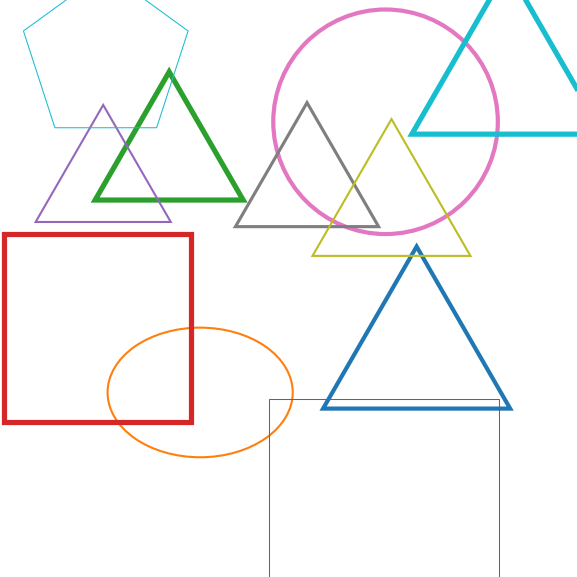[{"shape": "triangle", "thickness": 2, "radius": 0.94, "center": [0.721, 0.385]}, {"shape": "oval", "thickness": 1, "radius": 0.8, "center": [0.347, 0.32]}, {"shape": "triangle", "thickness": 2.5, "radius": 0.74, "center": [0.293, 0.727]}, {"shape": "square", "thickness": 2.5, "radius": 0.81, "center": [0.169, 0.431]}, {"shape": "triangle", "thickness": 1, "radius": 0.68, "center": [0.179, 0.682]}, {"shape": "square", "thickness": 0.5, "radius": 1.0, "center": [0.664, 0.11]}, {"shape": "circle", "thickness": 2, "radius": 0.97, "center": [0.668, 0.788]}, {"shape": "triangle", "thickness": 1.5, "radius": 0.72, "center": [0.532, 0.678]}, {"shape": "triangle", "thickness": 1, "radius": 0.79, "center": [0.678, 0.635]}, {"shape": "triangle", "thickness": 2.5, "radius": 0.96, "center": [0.879, 0.862]}, {"shape": "pentagon", "thickness": 0.5, "radius": 0.75, "center": [0.183, 0.899]}]